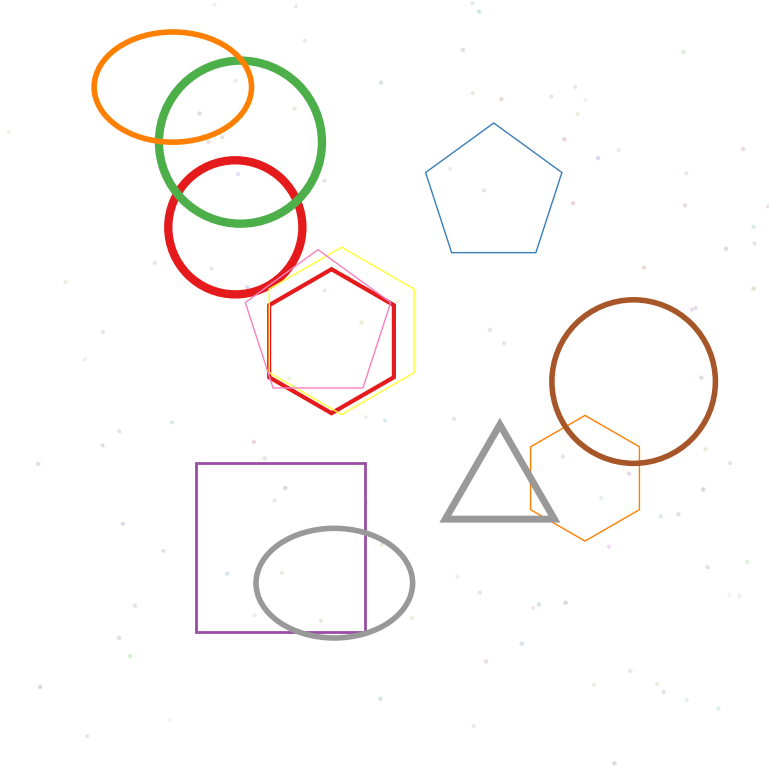[{"shape": "hexagon", "thickness": 1.5, "radius": 0.47, "center": [0.431, 0.557]}, {"shape": "circle", "thickness": 3, "radius": 0.44, "center": [0.306, 0.705]}, {"shape": "pentagon", "thickness": 0.5, "radius": 0.47, "center": [0.641, 0.747]}, {"shape": "circle", "thickness": 3, "radius": 0.53, "center": [0.312, 0.815]}, {"shape": "square", "thickness": 1, "radius": 0.55, "center": [0.364, 0.289]}, {"shape": "oval", "thickness": 2, "radius": 0.51, "center": [0.224, 0.887]}, {"shape": "hexagon", "thickness": 0.5, "radius": 0.41, "center": [0.76, 0.379]}, {"shape": "hexagon", "thickness": 0.5, "radius": 0.54, "center": [0.444, 0.57]}, {"shape": "circle", "thickness": 2, "radius": 0.53, "center": [0.823, 0.504]}, {"shape": "pentagon", "thickness": 0.5, "radius": 0.5, "center": [0.413, 0.576]}, {"shape": "oval", "thickness": 2, "radius": 0.51, "center": [0.434, 0.243]}, {"shape": "triangle", "thickness": 2.5, "radius": 0.41, "center": [0.649, 0.367]}]